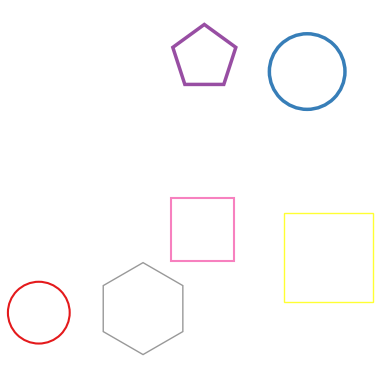[{"shape": "circle", "thickness": 1.5, "radius": 0.4, "center": [0.101, 0.188]}, {"shape": "circle", "thickness": 2.5, "radius": 0.49, "center": [0.798, 0.814]}, {"shape": "pentagon", "thickness": 2.5, "radius": 0.43, "center": [0.531, 0.85]}, {"shape": "square", "thickness": 1, "radius": 0.57, "center": [0.854, 0.331]}, {"shape": "square", "thickness": 1.5, "radius": 0.41, "center": [0.526, 0.404]}, {"shape": "hexagon", "thickness": 1, "radius": 0.6, "center": [0.372, 0.198]}]